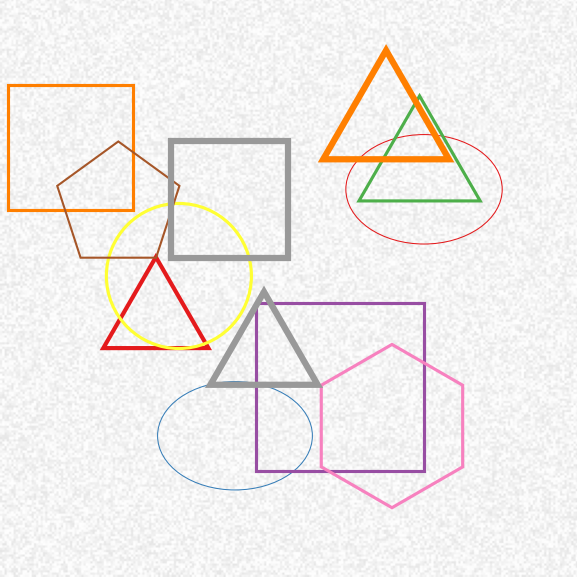[{"shape": "triangle", "thickness": 2, "radius": 0.53, "center": [0.27, 0.449]}, {"shape": "oval", "thickness": 0.5, "radius": 0.68, "center": [0.734, 0.671]}, {"shape": "oval", "thickness": 0.5, "radius": 0.67, "center": [0.407, 0.245]}, {"shape": "triangle", "thickness": 1.5, "radius": 0.61, "center": [0.727, 0.712]}, {"shape": "square", "thickness": 1.5, "radius": 0.73, "center": [0.588, 0.328]}, {"shape": "triangle", "thickness": 3, "radius": 0.63, "center": [0.669, 0.786]}, {"shape": "square", "thickness": 1.5, "radius": 0.54, "center": [0.123, 0.744]}, {"shape": "circle", "thickness": 1.5, "radius": 0.63, "center": [0.31, 0.521]}, {"shape": "pentagon", "thickness": 1, "radius": 0.56, "center": [0.205, 0.643]}, {"shape": "hexagon", "thickness": 1.5, "radius": 0.71, "center": [0.679, 0.261]}, {"shape": "triangle", "thickness": 3, "radius": 0.54, "center": [0.457, 0.386]}, {"shape": "square", "thickness": 3, "radius": 0.51, "center": [0.397, 0.654]}]